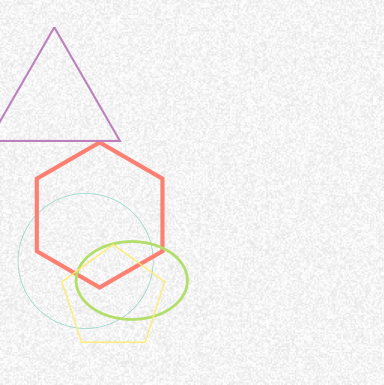[{"shape": "circle", "thickness": 0.5, "radius": 0.88, "center": [0.222, 0.322]}, {"shape": "hexagon", "thickness": 3, "radius": 0.94, "center": [0.259, 0.442]}, {"shape": "oval", "thickness": 2, "radius": 0.72, "center": [0.342, 0.271]}, {"shape": "triangle", "thickness": 1.5, "radius": 0.98, "center": [0.141, 0.732]}, {"shape": "pentagon", "thickness": 1, "radius": 0.7, "center": [0.294, 0.225]}]